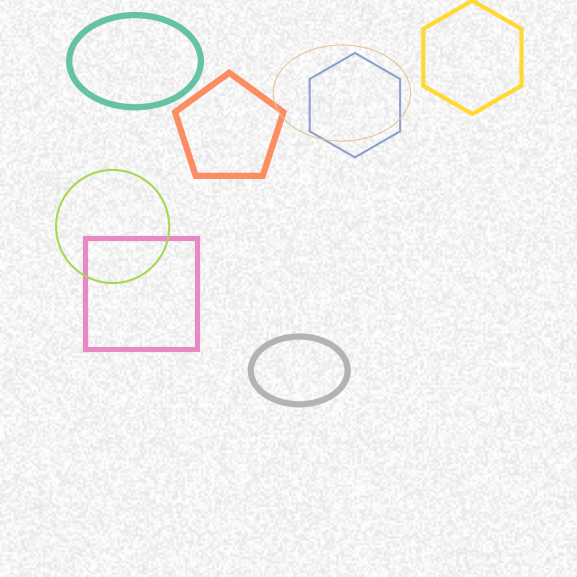[{"shape": "oval", "thickness": 3, "radius": 0.57, "center": [0.234, 0.893]}, {"shape": "pentagon", "thickness": 3, "radius": 0.49, "center": [0.397, 0.775]}, {"shape": "hexagon", "thickness": 1, "radius": 0.45, "center": [0.615, 0.817]}, {"shape": "square", "thickness": 2.5, "radius": 0.48, "center": [0.244, 0.491]}, {"shape": "circle", "thickness": 1, "radius": 0.49, "center": [0.195, 0.607]}, {"shape": "hexagon", "thickness": 2, "radius": 0.49, "center": [0.818, 0.9]}, {"shape": "oval", "thickness": 0.5, "radius": 0.59, "center": [0.592, 0.838]}, {"shape": "oval", "thickness": 3, "radius": 0.42, "center": [0.518, 0.358]}]